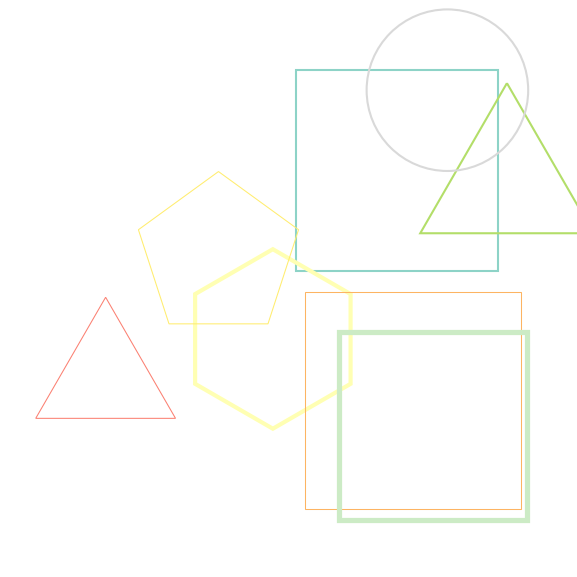[{"shape": "square", "thickness": 1, "radius": 0.87, "center": [0.687, 0.703]}, {"shape": "hexagon", "thickness": 2, "radius": 0.78, "center": [0.472, 0.412]}, {"shape": "triangle", "thickness": 0.5, "radius": 0.7, "center": [0.183, 0.345]}, {"shape": "square", "thickness": 0.5, "radius": 0.94, "center": [0.716, 0.305]}, {"shape": "triangle", "thickness": 1, "radius": 0.87, "center": [0.878, 0.682]}, {"shape": "circle", "thickness": 1, "radius": 0.7, "center": [0.775, 0.843]}, {"shape": "square", "thickness": 2.5, "radius": 0.81, "center": [0.749, 0.262]}, {"shape": "pentagon", "thickness": 0.5, "radius": 0.73, "center": [0.378, 0.556]}]